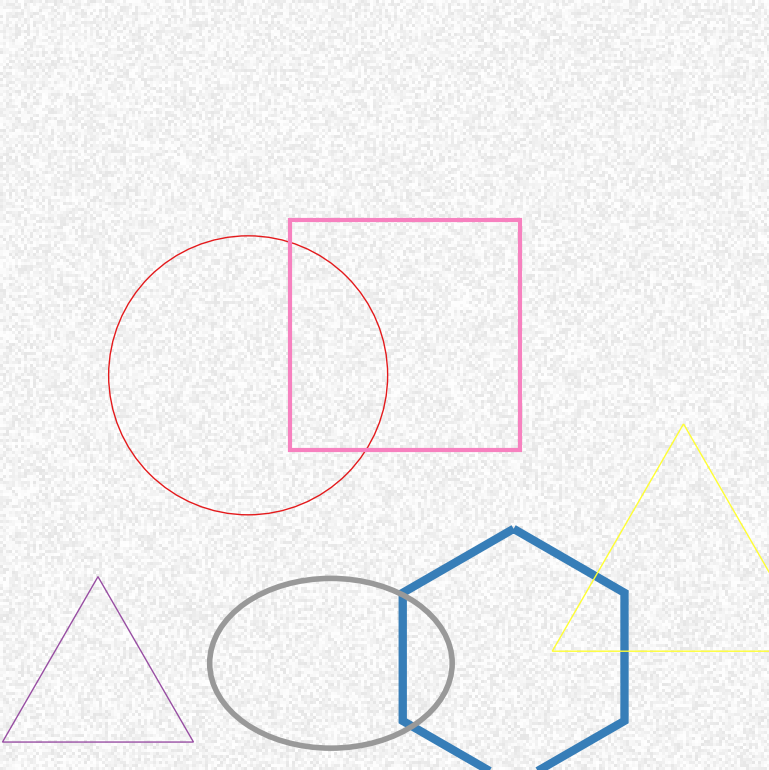[{"shape": "circle", "thickness": 0.5, "radius": 0.91, "center": [0.322, 0.513]}, {"shape": "hexagon", "thickness": 3, "radius": 0.83, "center": [0.667, 0.147]}, {"shape": "triangle", "thickness": 0.5, "radius": 0.72, "center": [0.127, 0.108]}, {"shape": "triangle", "thickness": 0.5, "radius": 0.98, "center": [0.888, 0.253]}, {"shape": "square", "thickness": 1.5, "radius": 0.75, "center": [0.526, 0.565]}, {"shape": "oval", "thickness": 2, "radius": 0.79, "center": [0.43, 0.139]}]